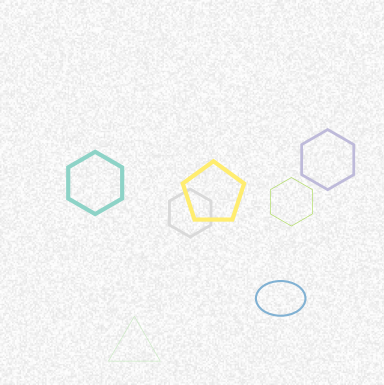[{"shape": "hexagon", "thickness": 3, "radius": 0.4, "center": [0.247, 0.525]}, {"shape": "hexagon", "thickness": 2, "radius": 0.39, "center": [0.851, 0.585]}, {"shape": "oval", "thickness": 1.5, "radius": 0.32, "center": [0.729, 0.225]}, {"shape": "hexagon", "thickness": 0.5, "radius": 0.32, "center": [0.757, 0.476]}, {"shape": "hexagon", "thickness": 2, "radius": 0.31, "center": [0.494, 0.447]}, {"shape": "triangle", "thickness": 0.5, "radius": 0.39, "center": [0.349, 0.101]}, {"shape": "pentagon", "thickness": 3, "radius": 0.42, "center": [0.554, 0.497]}]